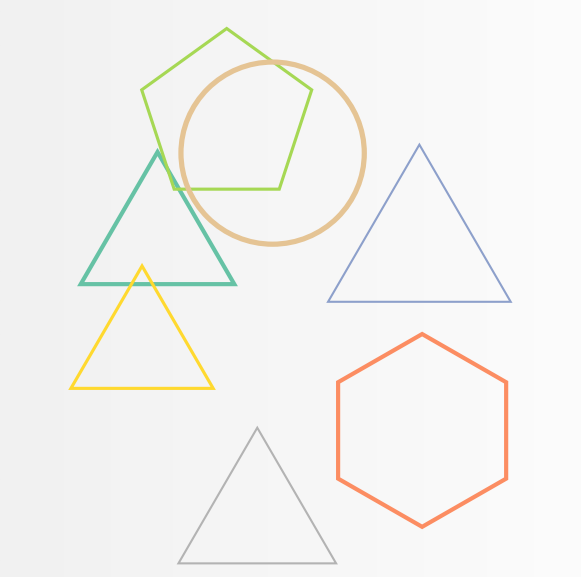[{"shape": "triangle", "thickness": 2, "radius": 0.76, "center": [0.271, 0.583]}, {"shape": "hexagon", "thickness": 2, "radius": 0.83, "center": [0.726, 0.254]}, {"shape": "triangle", "thickness": 1, "radius": 0.91, "center": [0.722, 0.567]}, {"shape": "pentagon", "thickness": 1.5, "radius": 0.77, "center": [0.39, 0.796]}, {"shape": "triangle", "thickness": 1.5, "radius": 0.71, "center": [0.244, 0.397]}, {"shape": "circle", "thickness": 2.5, "radius": 0.79, "center": [0.469, 0.734]}, {"shape": "triangle", "thickness": 1, "radius": 0.78, "center": [0.443, 0.102]}]